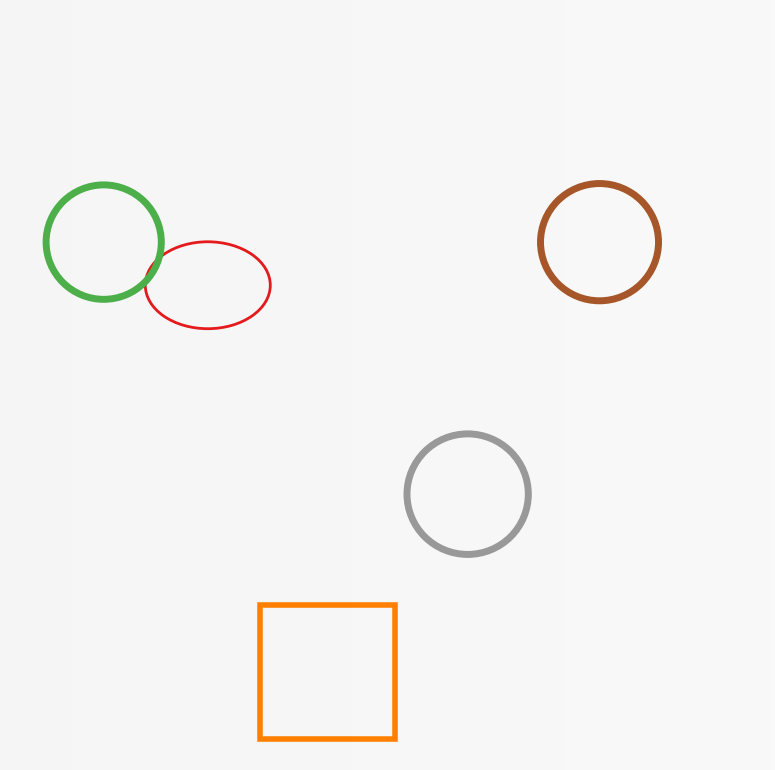[{"shape": "oval", "thickness": 1, "radius": 0.4, "center": [0.268, 0.63]}, {"shape": "circle", "thickness": 2.5, "radius": 0.37, "center": [0.134, 0.686]}, {"shape": "square", "thickness": 2, "radius": 0.43, "center": [0.423, 0.128]}, {"shape": "circle", "thickness": 2.5, "radius": 0.38, "center": [0.774, 0.685]}, {"shape": "circle", "thickness": 2.5, "radius": 0.39, "center": [0.603, 0.358]}]